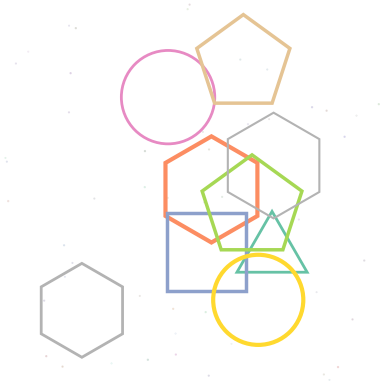[{"shape": "triangle", "thickness": 2, "radius": 0.53, "center": [0.707, 0.346]}, {"shape": "hexagon", "thickness": 3, "radius": 0.69, "center": [0.549, 0.508]}, {"shape": "square", "thickness": 2.5, "radius": 0.51, "center": [0.537, 0.345]}, {"shape": "circle", "thickness": 2, "radius": 0.61, "center": [0.437, 0.748]}, {"shape": "pentagon", "thickness": 2.5, "radius": 0.68, "center": [0.655, 0.461]}, {"shape": "circle", "thickness": 3, "radius": 0.59, "center": [0.671, 0.221]}, {"shape": "pentagon", "thickness": 2.5, "radius": 0.64, "center": [0.632, 0.835]}, {"shape": "hexagon", "thickness": 2, "radius": 0.61, "center": [0.213, 0.194]}, {"shape": "hexagon", "thickness": 1.5, "radius": 0.69, "center": [0.711, 0.57]}]